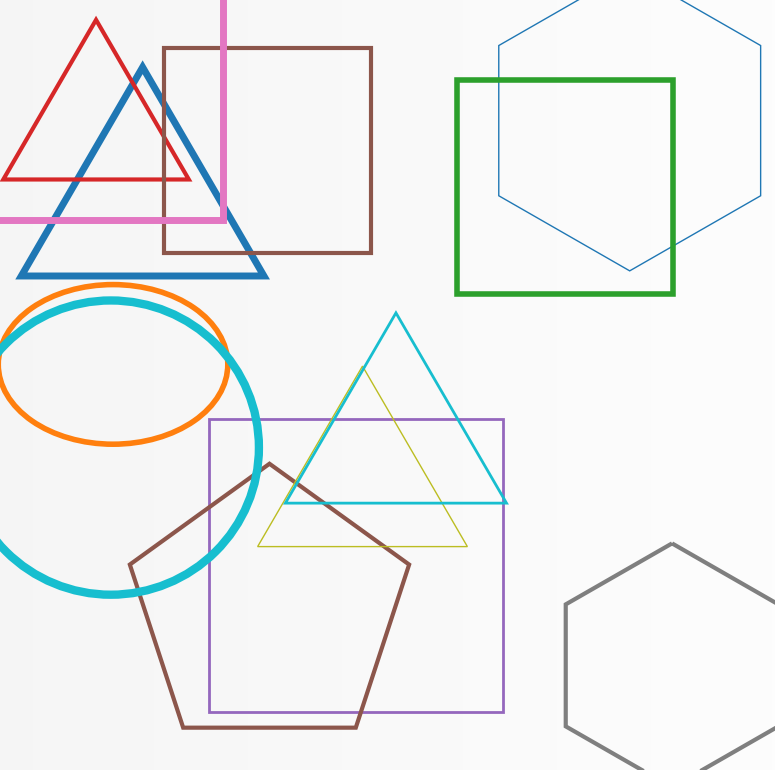[{"shape": "triangle", "thickness": 2.5, "radius": 0.9, "center": [0.184, 0.732]}, {"shape": "hexagon", "thickness": 0.5, "radius": 0.98, "center": [0.813, 0.843]}, {"shape": "oval", "thickness": 2, "radius": 0.74, "center": [0.146, 0.527]}, {"shape": "square", "thickness": 2, "radius": 0.7, "center": [0.729, 0.757]}, {"shape": "triangle", "thickness": 1.5, "radius": 0.69, "center": [0.124, 0.836]}, {"shape": "square", "thickness": 1, "radius": 0.95, "center": [0.459, 0.265]}, {"shape": "pentagon", "thickness": 1.5, "radius": 0.95, "center": [0.348, 0.208]}, {"shape": "square", "thickness": 1.5, "radius": 0.67, "center": [0.345, 0.805]}, {"shape": "square", "thickness": 2.5, "radius": 0.88, "center": [0.111, 0.891]}, {"shape": "hexagon", "thickness": 1.5, "radius": 0.79, "center": [0.867, 0.136]}, {"shape": "triangle", "thickness": 0.5, "radius": 0.78, "center": [0.468, 0.368]}, {"shape": "triangle", "thickness": 1, "radius": 0.82, "center": [0.511, 0.429]}, {"shape": "circle", "thickness": 3, "radius": 0.96, "center": [0.143, 0.419]}]